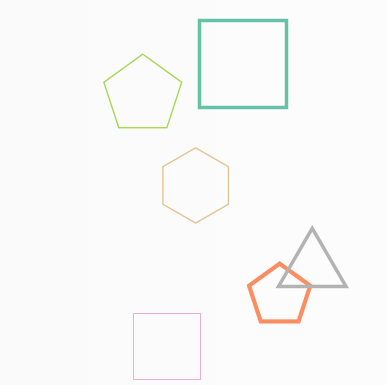[{"shape": "square", "thickness": 2.5, "radius": 0.56, "center": [0.625, 0.836]}, {"shape": "pentagon", "thickness": 3, "radius": 0.42, "center": [0.722, 0.232]}, {"shape": "square", "thickness": 0.5, "radius": 0.43, "center": [0.43, 0.101]}, {"shape": "pentagon", "thickness": 1, "radius": 0.53, "center": [0.368, 0.754]}, {"shape": "hexagon", "thickness": 1, "radius": 0.49, "center": [0.505, 0.518]}, {"shape": "triangle", "thickness": 2.5, "radius": 0.5, "center": [0.806, 0.306]}]